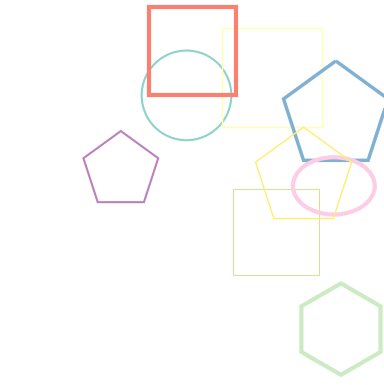[{"shape": "circle", "thickness": 1.5, "radius": 0.58, "center": [0.484, 0.752]}, {"shape": "square", "thickness": 1, "radius": 0.64, "center": [0.706, 0.798]}, {"shape": "square", "thickness": 3, "radius": 0.57, "center": [0.5, 0.867]}, {"shape": "pentagon", "thickness": 2.5, "radius": 0.71, "center": [0.872, 0.699]}, {"shape": "square", "thickness": 0.5, "radius": 0.56, "center": [0.718, 0.397]}, {"shape": "oval", "thickness": 3, "radius": 0.53, "center": [0.867, 0.517]}, {"shape": "pentagon", "thickness": 1.5, "radius": 0.51, "center": [0.314, 0.557]}, {"shape": "hexagon", "thickness": 3, "radius": 0.59, "center": [0.886, 0.145]}, {"shape": "pentagon", "thickness": 1, "radius": 0.66, "center": [0.789, 0.538]}]